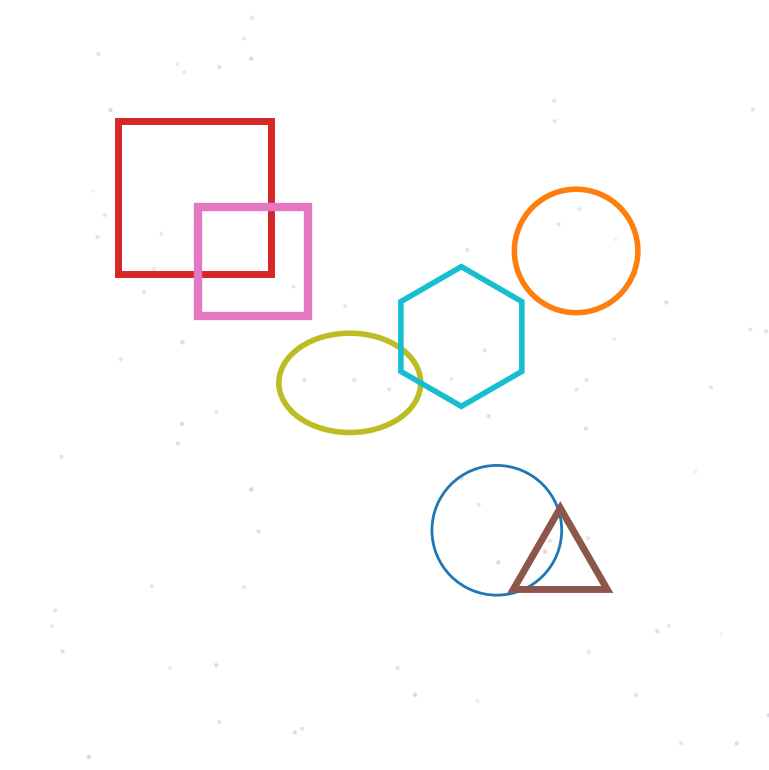[{"shape": "circle", "thickness": 1, "radius": 0.42, "center": [0.645, 0.311]}, {"shape": "circle", "thickness": 2, "radius": 0.4, "center": [0.748, 0.674]}, {"shape": "square", "thickness": 2.5, "radius": 0.5, "center": [0.252, 0.744]}, {"shape": "triangle", "thickness": 2.5, "radius": 0.35, "center": [0.728, 0.27]}, {"shape": "square", "thickness": 3, "radius": 0.36, "center": [0.328, 0.66]}, {"shape": "oval", "thickness": 2, "radius": 0.46, "center": [0.454, 0.503]}, {"shape": "hexagon", "thickness": 2, "radius": 0.45, "center": [0.599, 0.563]}]